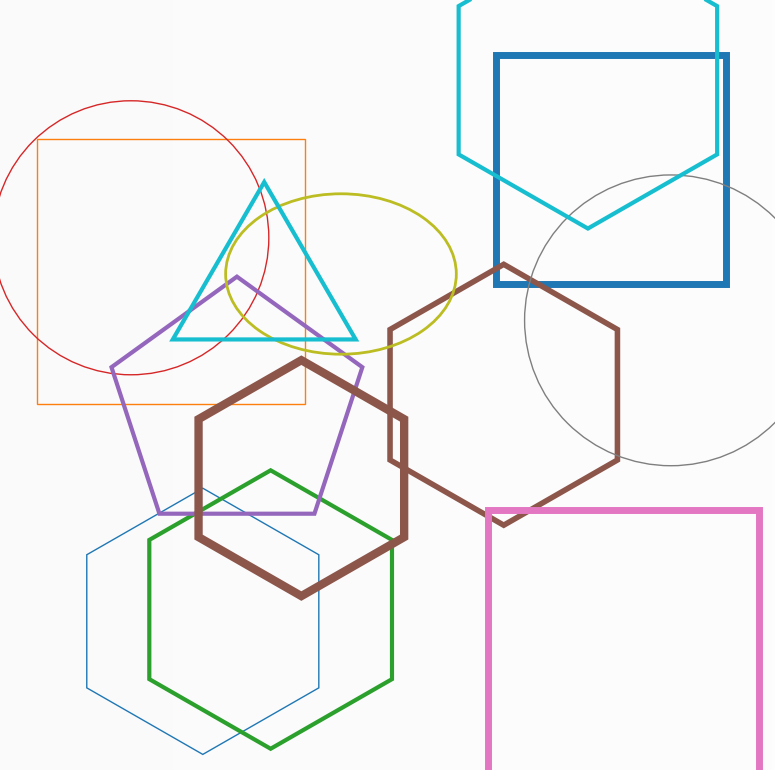[{"shape": "square", "thickness": 2.5, "radius": 0.74, "center": [0.788, 0.78]}, {"shape": "hexagon", "thickness": 0.5, "radius": 0.86, "center": [0.262, 0.193]}, {"shape": "square", "thickness": 0.5, "radius": 0.86, "center": [0.221, 0.647]}, {"shape": "hexagon", "thickness": 1.5, "radius": 0.9, "center": [0.349, 0.208]}, {"shape": "circle", "thickness": 0.5, "radius": 0.89, "center": [0.169, 0.691]}, {"shape": "pentagon", "thickness": 1.5, "radius": 0.85, "center": [0.306, 0.471]}, {"shape": "hexagon", "thickness": 2, "radius": 0.85, "center": [0.65, 0.487]}, {"shape": "hexagon", "thickness": 3, "radius": 0.77, "center": [0.389, 0.379]}, {"shape": "square", "thickness": 2.5, "radius": 0.87, "center": [0.805, 0.163]}, {"shape": "circle", "thickness": 0.5, "radius": 0.94, "center": [0.866, 0.584]}, {"shape": "oval", "thickness": 1, "radius": 0.74, "center": [0.44, 0.644]}, {"shape": "triangle", "thickness": 1.5, "radius": 0.68, "center": [0.341, 0.627]}, {"shape": "hexagon", "thickness": 1.5, "radius": 0.96, "center": [0.759, 0.896]}]